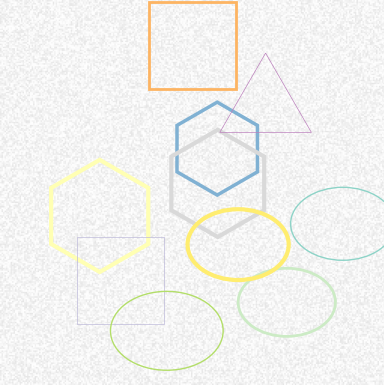[{"shape": "oval", "thickness": 1, "radius": 0.68, "center": [0.89, 0.419]}, {"shape": "hexagon", "thickness": 3, "radius": 0.73, "center": [0.259, 0.439]}, {"shape": "square", "thickness": 0.5, "radius": 0.56, "center": [0.312, 0.271]}, {"shape": "hexagon", "thickness": 2.5, "radius": 0.6, "center": [0.564, 0.614]}, {"shape": "square", "thickness": 2, "radius": 0.57, "center": [0.501, 0.883]}, {"shape": "oval", "thickness": 1, "radius": 0.73, "center": [0.433, 0.141]}, {"shape": "hexagon", "thickness": 3, "radius": 0.7, "center": [0.566, 0.524]}, {"shape": "triangle", "thickness": 0.5, "radius": 0.69, "center": [0.69, 0.725]}, {"shape": "oval", "thickness": 2, "radius": 0.63, "center": [0.745, 0.215]}, {"shape": "oval", "thickness": 3, "radius": 0.66, "center": [0.619, 0.365]}]